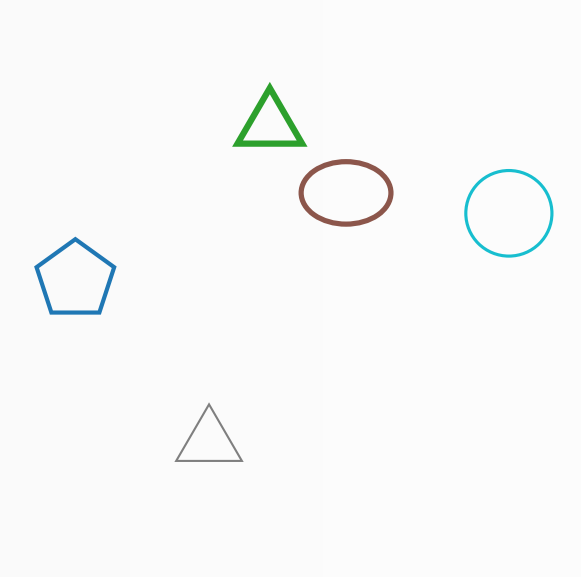[{"shape": "pentagon", "thickness": 2, "radius": 0.35, "center": [0.13, 0.515]}, {"shape": "triangle", "thickness": 3, "radius": 0.32, "center": [0.464, 0.782]}, {"shape": "oval", "thickness": 2.5, "radius": 0.39, "center": [0.595, 0.665]}, {"shape": "triangle", "thickness": 1, "radius": 0.33, "center": [0.36, 0.234]}, {"shape": "circle", "thickness": 1.5, "radius": 0.37, "center": [0.875, 0.63]}]